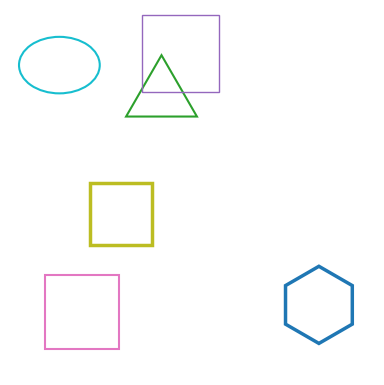[{"shape": "hexagon", "thickness": 2.5, "radius": 0.5, "center": [0.828, 0.208]}, {"shape": "triangle", "thickness": 1.5, "radius": 0.53, "center": [0.42, 0.75]}, {"shape": "square", "thickness": 1, "radius": 0.5, "center": [0.469, 0.861]}, {"shape": "square", "thickness": 1.5, "radius": 0.48, "center": [0.212, 0.19]}, {"shape": "square", "thickness": 2.5, "radius": 0.4, "center": [0.314, 0.444]}, {"shape": "oval", "thickness": 1.5, "radius": 0.52, "center": [0.154, 0.831]}]